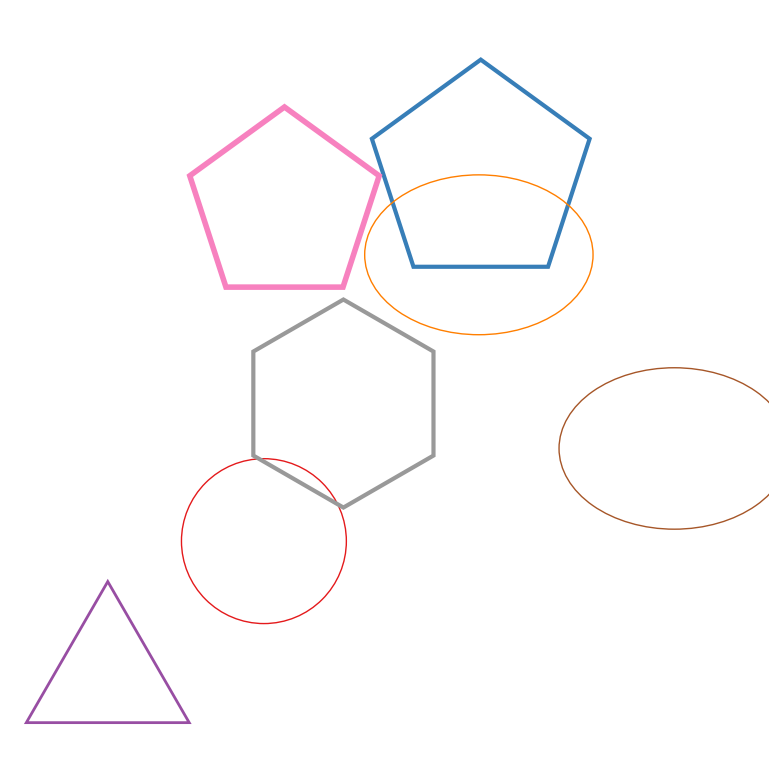[{"shape": "circle", "thickness": 0.5, "radius": 0.54, "center": [0.343, 0.297]}, {"shape": "pentagon", "thickness": 1.5, "radius": 0.74, "center": [0.624, 0.774]}, {"shape": "triangle", "thickness": 1, "radius": 0.61, "center": [0.14, 0.123]}, {"shape": "oval", "thickness": 0.5, "radius": 0.74, "center": [0.622, 0.669]}, {"shape": "oval", "thickness": 0.5, "radius": 0.75, "center": [0.876, 0.418]}, {"shape": "pentagon", "thickness": 2, "radius": 0.65, "center": [0.369, 0.732]}, {"shape": "hexagon", "thickness": 1.5, "radius": 0.68, "center": [0.446, 0.476]}]